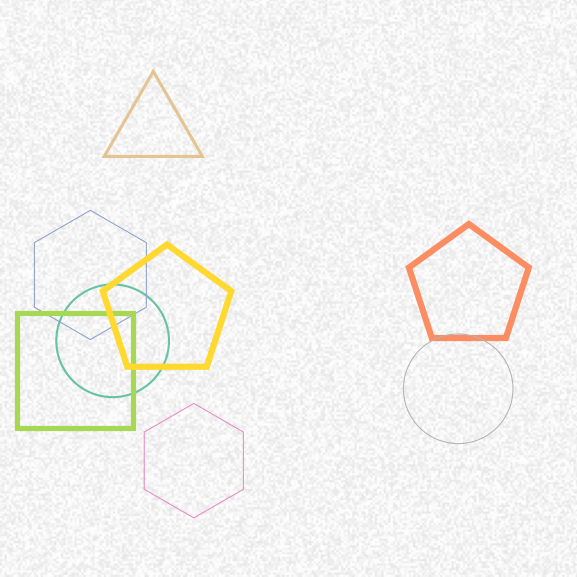[{"shape": "circle", "thickness": 1, "radius": 0.49, "center": [0.195, 0.409]}, {"shape": "pentagon", "thickness": 3, "radius": 0.55, "center": [0.812, 0.502]}, {"shape": "hexagon", "thickness": 0.5, "radius": 0.56, "center": [0.156, 0.523]}, {"shape": "hexagon", "thickness": 0.5, "radius": 0.5, "center": [0.336, 0.201]}, {"shape": "square", "thickness": 2.5, "radius": 0.5, "center": [0.13, 0.358]}, {"shape": "pentagon", "thickness": 3, "radius": 0.59, "center": [0.289, 0.459]}, {"shape": "triangle", "thickness": 1.5, "radius": 0.49, "center": [0.265, 0.777]}, {"shape": "circle", "thickness": 0.5, "radius": 0.47, "center": [0.793, 0.326]}]